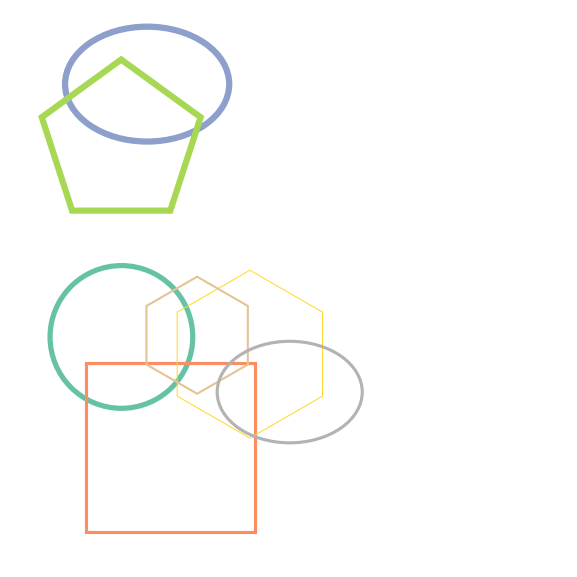[{"shape": "circle", "thickness": 2.5, "radius": 0.62, "center": [0.21, 0.416]}, {"shape": "square", "thickness": 1.5, "radius": 0.73, "center": [0.295, 0.224]}, {"shape": "oval", "thickness": 3, "radius": 0.71, "center": [0.255, 0.853]}, {"shape": "pentagon", "thickness": 3, "radius": 0.72, "center": [0.21, 0.751]}, {"shape": "hexagon", "thickness": 0.5, "radius": 0.73, "center": [0.433, 0.386]}, {"shape": "hexagon", "thickness": 1, "radius": 0.51, "center": [0.341, 0.419]}, {"shape": "oval", "thickness": 1.5, "radius": 0.63, "center": [0.502, 0.32]}]